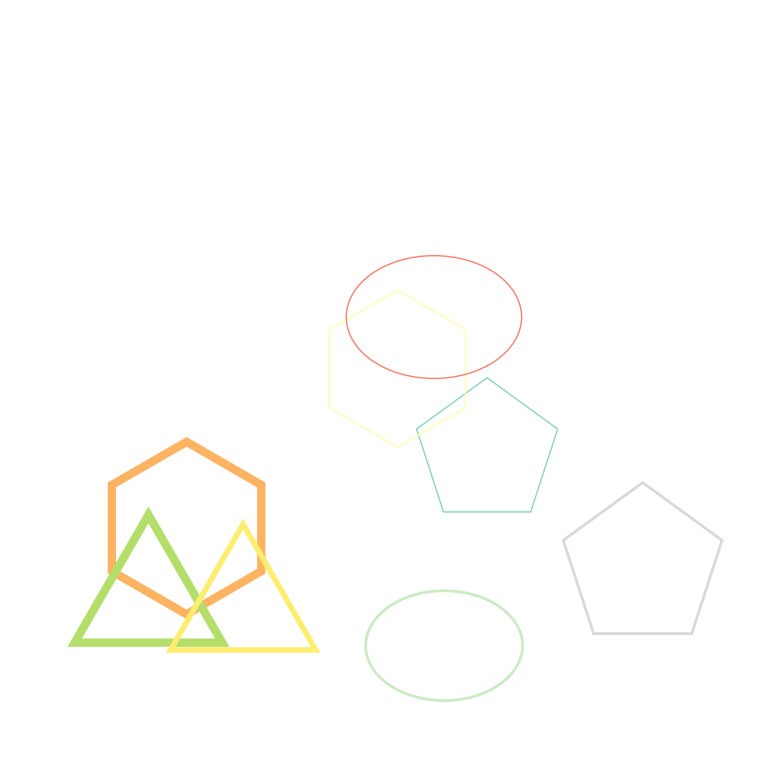[{"shape": "pentagon", "thickness": 0.5, "radius": 0.48, "center": [0.633, 0.413]}, {"shape": "hexagon", "thickness": 0.5, "radius": 0.51, "center": [0.516, 0.521]}, {"shape": "oval", "thickness": 0.5, "radius": 0.57, "center": [0.564, 0.588]}, {"shape": "hexagon", "thickness": 3, "radius": 0.56, "center": [0.242, 0.314]}, {"shape": "triangle", "thickness": 3, "radius": 0.55, "center": [0.193, 0.221]}, {"shape": "pentagon", "thickness": 1, "radius": 0.54, "center": [0.835, 0.265]}, {"shape": "oval", "thickness": 1, "radius": 0.51, "center": [0.577, 0.161]}, {"shape": "triangle", "thickness": 2, "radius": 0.54, "center": [0.316, 0.21]}]